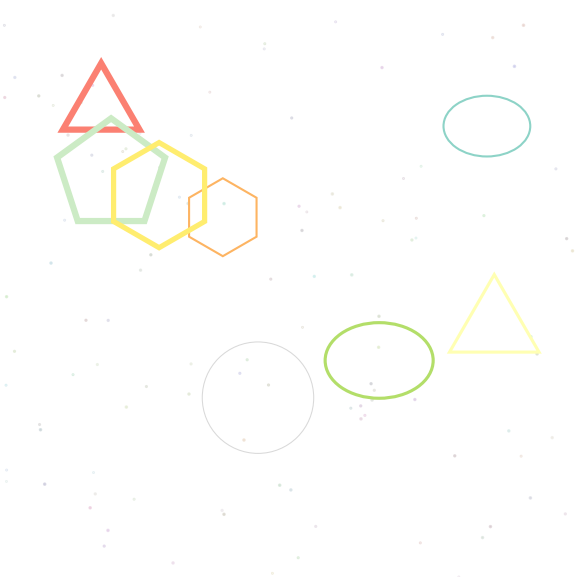[{"shape": "oval", "thickness": 1, "radius": 0.38, "center": [0.843, 0.781]}, {"shape": "triangle", "thickness": 1.5, "radius": 0.45, "center": [0.856, 0.434]}, {"shape": "triangle", "thickness": 3, "radius": 0.38, "center": [0.175, 0.813]}, {"shape": "hexagon", "thickness": 1, "radius": 0.34, "center": [0.386, 0.623]}, {"shape": "oval", "thickness": 1.5, "radius": 0.47, "center": [0.657, 0.375]}, {"shape": "circle", "thickness": 0.5, "radius": 0.48, "center": [0.447, 0.311]}, {"shape": "pentagon", "thickness": 3, "radius": 0.49, "center": [0.192, 0.696]}, {"shape": "hexagon", "thickness": 2.5, "radius": 0.46, "center": [0.276, 0.661]}]